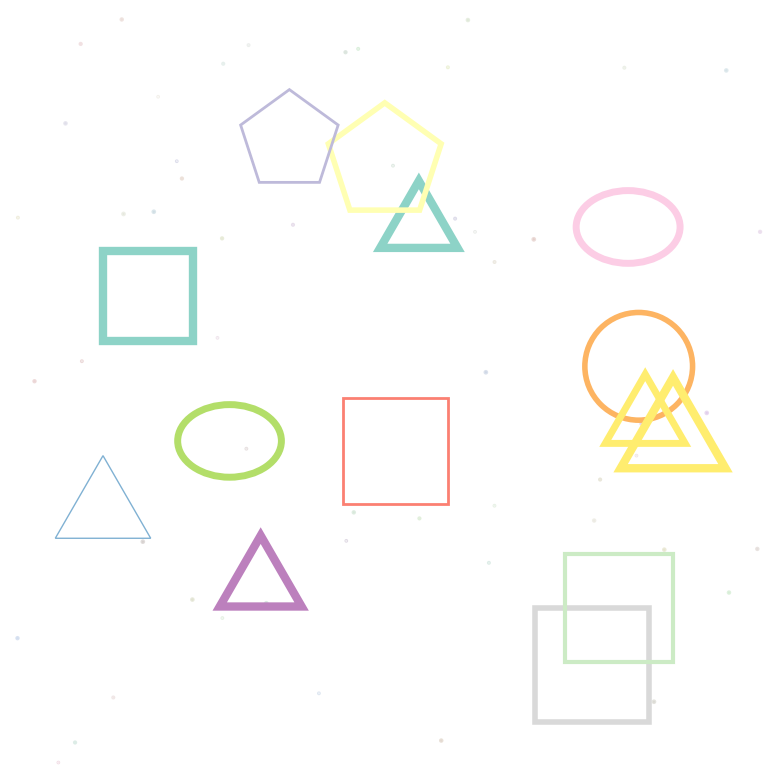[{"shape": "triangle", "thickness": 3, "radius": 0.29, "center": [0.544, 0.707]}, {"shape": "square", "thickness": 3, "radius": 0.29, "center": [0.192, 0.615]}, {"shape": "pentagon", "thickness": 2, "radius": 0.39, "center": [0.5, 0.789]}, {"shape": "pentagon", "thickness": 1, "radius": 0.33, "center": [0.376, 0.817]}, {"shape": "square", "thickness": 1, "radius": 0.34, "center": [0.513, 0.414]}, {"shape": "triangle", "thickness": 0.5, "radius": 0.36, "center": [0.134, 0.337]}, {"shape": "circle", "thickness": 2, "radius": 0.35, "center": [0.829, 0.524]}, {"shape": "oval", "thickness": 2.5, "radius": 0.34, "center": [0.298, 0.427]}, {"shape": "oval", "thickness": 2.5, "radius": 0.34, "center": [0.816, 0.705]}, {"shape": "square", "thickness": 2, "radius": 0.37, "center": [0.769, 0.137]}, {"shape": "triangle", "thickness": 3, "radius": 0.31, "center": [0.339, 0.243]}, {"shape": "square", "thickness": 1.5, "radius": 0.35, "center": [0.804, 0.211]}, {"shape": "triangle", "thickness": 2.5, "radius": 0.3, "center": [0.838, 0.454]}, {"shape": "triangle", "thickness": 3, "radius": 0.39, "center": [0.874, 0.431]}]